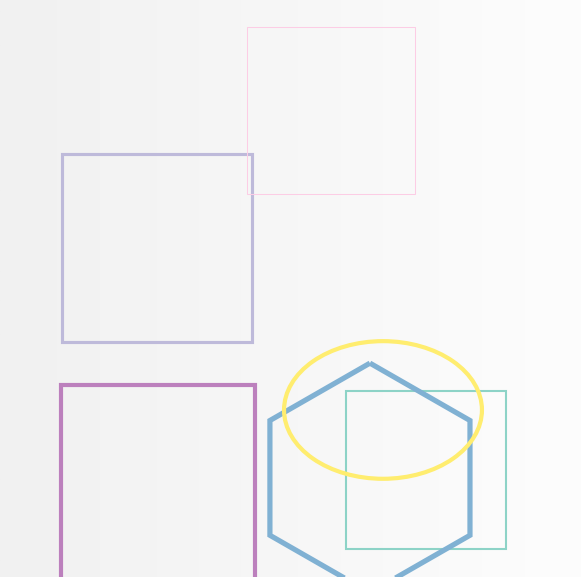[{"shape": "square", "thickness": 1, "radius": 0.68, "center": [0.733, 0.185]}, {"shape": "square", "thickness": 1.5, "radius": 0.81, "center": [0.27, 0.57]}, {"shape": "hexagon", "thickness": 2.5, "radius": 0.99, "center": [0.636, 0.172]}, {"shape": "square", "thickness": 0.5, "radius": 0.72, "center": [0.569, 0.807]}, {"shape": "square", "thickness": 2, "radius": 0.84, "center": [0.272, 0.165]}, {"shape": "oval", "thickness": 2, "radius": 0.85, "center": [0.659, 0.289]}]